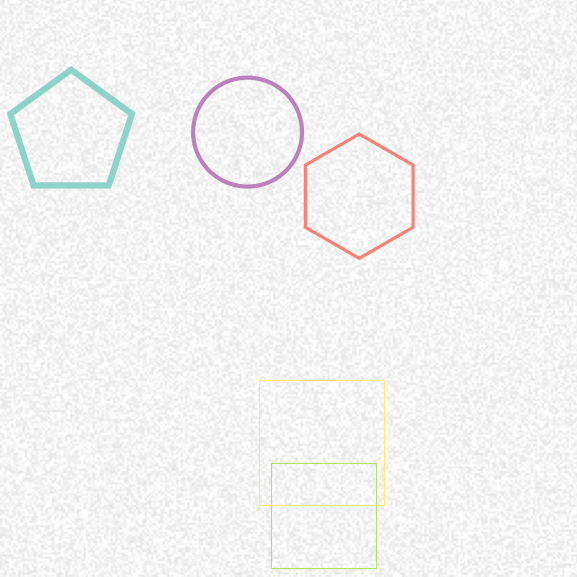[{"shape": "pentagon", "thickness": 3, "radius": 0.55, "center": [0.123, 0.768]}, {"shape": "hexagon", "thickness": 1.5, "radius": 0.54, "center": [0.622, 0.659]}, {"shape": "square", "thickness": 0.5, "radius": 0.45, "center": [0.561, 0.107]}, {"shape": "circle", "thickness": 2, "radius": 0.47, "center": [0.429, 0.77]}, {"shape": "square", "thickness": 0.5, "radius": 0.54, "center": [0.556, 0.233]}]